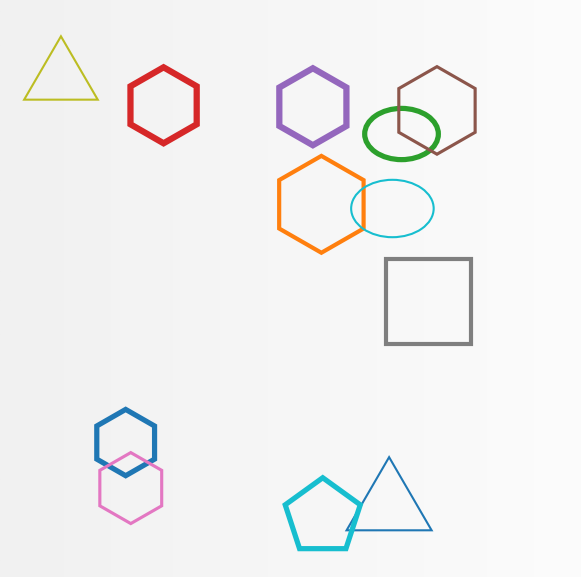[{"shape": "hexagon", "thickness": 2.5, "radius": 0.29, "center": [0.216, 0.233]}, {"shape": "triangle", "thickness": 1, "radius": 0.42, "center": [0.669, 0.123]}, {"shape": "hexagon", "thickness": 2, "radius": 0.42, "center": [0.553, 0.645]}, {"shape": "oval", "thickness": 2.5, "radius": 0.32, "center": [0.691, 0.767]}, {"shape": "hexagon", "thickness": 3, "radius": 0.33, "center": [0.281, 0.817]}, {"shape": "hexagon", "thickness": 3, "radius": 0.33, "center": [0.538, 0.814]}, {"shape": "hexagon", "thickness": 1.5, "radius": 0.38, "center": [0.752, 0.808]}, {"shape": "hexagon", "thickness": 1.5, "radius": 0.31, "center": [0.225, 0.154]}, {"shape": "square", "thickness": 2, "radius": 0.37, "center": [0.738, 0.477]}, {"shape": "triangle", "thickness": 1, "radius": 0.37, "center": [0.105, 0.863]}, {"shape": "oval", "thickness": 1, "radius": 0.35, "center": [0.675, 0.638]}, {"shape": "pentagon", "thickness": 2.5, "radius": 0.34, "center": [0.555, 0.104]}]